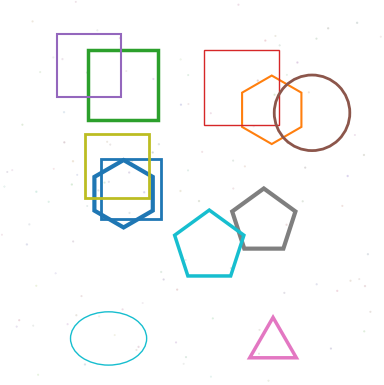[{"shape": "square", "thickness": 2, "radius": 0.39, "center": [0.34, 0.508]}, {"shape": "hexagon", "thickness": 3, "radius": 0.44, "center": [0.321, 0.497]}, {"shape": "hexagon", "thickness": 1.5, "radius": 0.44, "center": [0.706, 0.715]}, {"shape": "square", "thickness": 2.5, "radius": 0.46, "center": [0.32, 0.78]}, {"shape": "square", "thickness": 1, "radius": 0.49, "center": [0.628, 0.774]}, {"shape": "square", "thickness": 1.5, "radius": 0.41, "center": [0.232, 0.83]}, {"shape": "circle", "thickness": 2, "radius": 0.49, "center": [0.81, 0.707]}, {"shape": "triangle", "thickness": 2.5, "radius": 0.35, "center": [0.709, 0.106]}, {"shape": "pentagon", "thickness": 3, "radius": 0.43, "center": [0.685, 0.424]}, {"shape": "square", "thickness": 2, "radius": 0.41, "center": [0.304, 0.569]}, {"shape": "oval", "thickness": 1, "radius": 0.49, "center": [0.282, 0.121]}, {"shape": "pentagon", "thickness": 2.5, "radius": 0.47, "center": [0.544, 0.36]}]